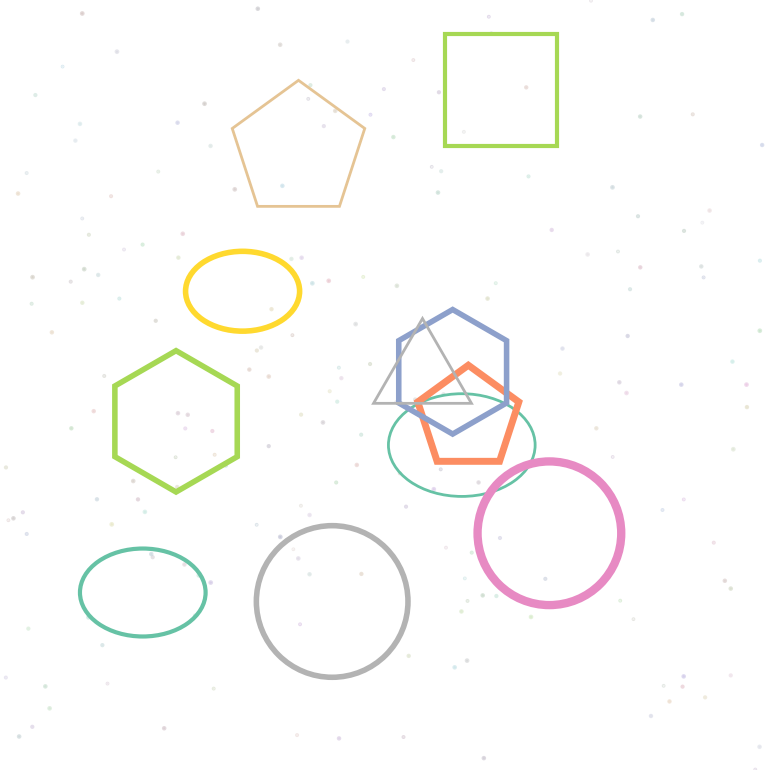[{"shape": "oval", "thickness": 1, "radius": 0.48, "center": [0.6, 0.422]}, {"shape": "oval", "thickness": 1.5, "radius": 0.41, "center": [0.185, 0.231]}, {"shape": "pentagon", "thickness": 2.5, "radius": 0.34, "center": [0.608, 0.457]}, {"shape": "hexagon", "thickness": 2, "radius": 0.4, "center": [0.588, 0.517]}, {"shape": "circle", "thickness": 3, "radius": 0.47, "center": [0.714, 0.307]}, {"shape": "hexagon", "thickness": 2, "radius": 0.46, "center": [0.229, 0.453]}, {"shape": "square", "thickness": 1.5, "radius": 0.36, "center": [0.651, 0.883]}, {"shape": "oval", "thickness": 2, "radius": 0.37, "center": [0.315, 0.622]}, {"shape": "pentagon", "thickness": 1, "radius": 0.45, "center": [0.388, 0.805]}, {"shape": "triangle", "thickness": 1, "radius": 0.37, "center": [0.549, 0.513]}, {"shape": "circle", "thickness": 2, "radius": 0.49, "center": [0.431, 0.219]}]